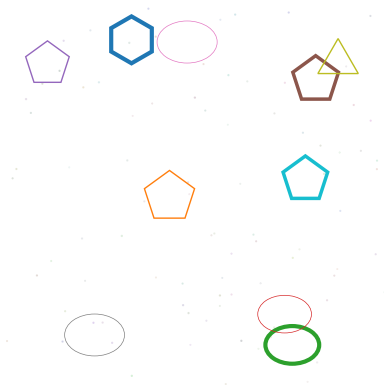[{"shape": "hexagon", "thickness": 3, "radius": 0.3, "center": [0.342, 0.897]}, {"shape": "pentagon", "thickness": 1, "radius": 0.34, "center": [0.44, 0.489]}, {"shape": "oval", "thickness": 3, "radius": 0.35, "center": [0.759, 0.104]}, {"shape": "oval", "thickness": 0.5, "radius": 0.35, "center": [0.739, 0.184]}, {"shape": "pentagon", "thickness": 1, "radius": 0.3, "center": [0.123, 0.834]}, {"shape": "pentagon", "thickness": 2.5, "radius": 0.31, "center": [0.82, 0.793]}, {"shape": "oval", "thickness": 0.5, "radius": 0.39, "center": [0.486, 0.891]}, {"shape": "oval", "thickness": 0.5, "radius": 0.39, "center": [0.246, 0.13]}, {"shape": "triangle", "thickness": 1, "radius": 0.3, "center": [0.878, 0.839]}, {"shape": "pentagon", "thickness": 2.5, "radius": 0.3, "center": [0.793, 0.534]}]